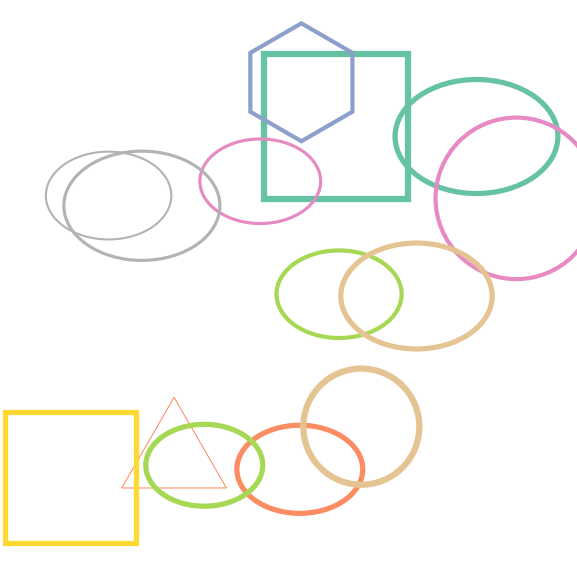[{"shape": "square", "thickness": 3, "radius": 0.63, "center": [0.582, 0.78]}, {"shape": "oval", "thickness": 2.5, "radius": 0.71, "center": [0.825, 0.763]}, {"shape": "oval", "thickness": 2.5, "radius": 0.54, "center": [0.519, 0.187]}, {"shape": "triangle", "thickness": 0.5, "radius": 0.52, "center": [0.301, 0.206]}, {"shape": "hexagon", "thickness": 2, "radius": 0.51, "center": [0.522, 0.857]}, {"shape": "oval", "thickness": 1.5, "radius": 0.52, "center": [0.451, 0.685]}, {"shape": "circle", "thickness": 2, "radius": 0.7, "center": [0.894, 0.656]}, {"shape": "oval", "thickness": 2.5, "radius": 0.51, "center": [0.354, 0.193]}, {"shape": "oval", "thickness": 2, "radius": 0.54, "center": [0.587, 0.49]}, {"shape": "square", "thickness": 2.5, "radius": 0.57, "center": [0.122, 0.172]}, {"shape": "oval", "thickness": 2.5, "radius": 0.66, "center": [0.721, 0.487]}, {"shape": "circle", "thickness": 3, "radius": 0.5, "center": [0.626, 0.26]}, {"shape": "oval", "thickness": 1, "radius": 0.54, "center": [0.188, 0.661]}, {"shape": "oval", "thickness": 1.5, "radius": 0.68, "center": [0.246, 0.643]}]